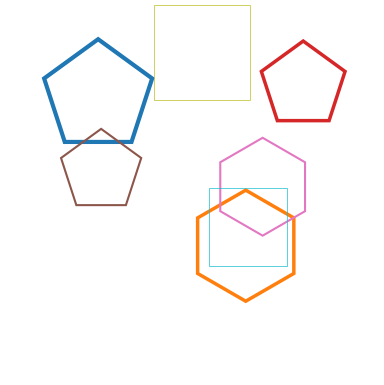[{"shape": "pentagon", "thickness": 3, "radius": 0.74, "center": [0.255, 0.751]}, {"shape": "hexagon", "thickness": 2.5, "radius": 0.72, "center": [0.638, 0.362]}, {"shape": "pentagon", "thickness": 2.5, "radius": 0.57, "center": [0.788, 0.779]}, {"shape": "pentagon", "thickness": 1.5, "radius": 0.55, "center": [0.263, 0.556]}, {"shape": "hexagon", "thickness": 1.5, "radius": 0.64, "center": [0.682, 0.515]}, {"shape": "square", "thickness": 0.5, "radius": 0.62, "center": [0.525, 0.863]}, {"shape": "square", "thickness": 0.5, "radius": 0.51, "center": [0.644, 0.411]}]